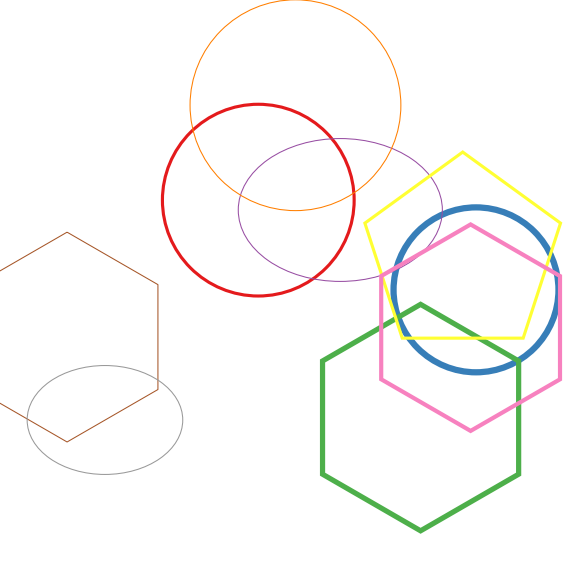[{"shape": "circle", "thickness": 1.5, "radius": 0.83, "center": [0.447, 0.653]}, {"shape": "circle", "thickness": 3, "radius": 0.71, "center": [0.824, 0.497]}, {"shape": "hexagon", "thickness": 2.5, "radius": 0.98, "center": [0.728, 0.276]}, {"shape": "oval", "thickness": 0.5, "radius": 0.88, "center": [0.589, 0.636]}, {"shape": "circle", "thickness": 0.5, "radius": 0.91, "center": [0.512, 0.817]}, {"shape": "pentagon", "thickness": 1.5, "radius": 0.89, "center": [0.801, 0.558]}, {"shape": "hexagon", "thickness": 0.5, "radius": 0.91, "center": [0.116, 0.415]}, {"shape": "hexagon", "thickness": 2, "radius": 0.89, "center": [0.815, 0.432]}, {"shape": "oval", "thickness": 0.5, "radius": 0.67, "center": [0.182, 0.272]}]